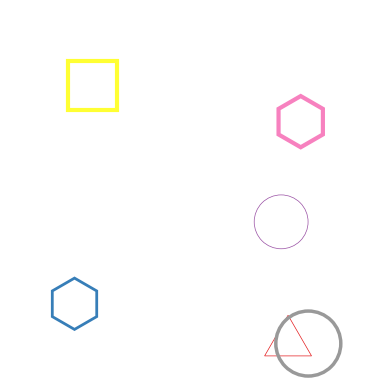[{"shape": "triangle", "thickness": 0.5, "radius": 0.35, "center": [0.748, 0.111]}, {"shape": "hexagon", "thickness": 2, "radius": 0.33, "center": [0.194, 0.211]}, {"shape": "circle", "thickness": 0.5, "radius": 0.35, "center": [0.73, 0.424]}, {"shape": "square", "thickness": 3, "radius": 0.32, "center": [0.241, 0.777]}, {"shape": "hexagon", "thickness": 3, "radius": 0.33, "center": [0.781, 0.684]}, {"shape": "circle", "thickness": 2.5, "radius": 0.42, "center": [0.801, 0.108]}]